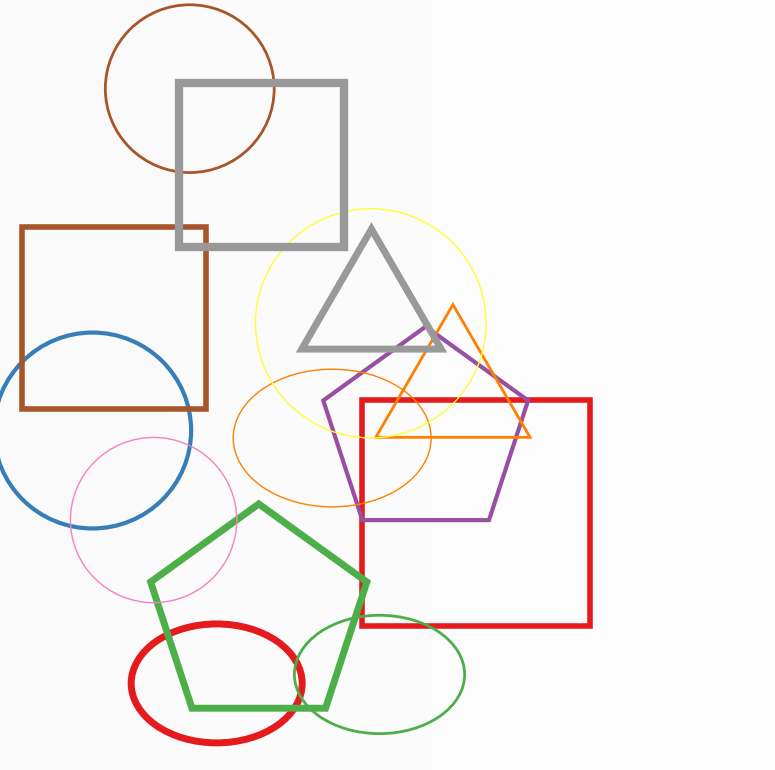[{"shape": "oval", "thickness": 2.5, "radius": 0.55, "center": [0.28, 0.112]}, {"shape": "square", "thickness": 2, "radius": 0.73, "center": [0.615, 0.334]}, {"shape": "circle", "thickness": 1.5, "radius": 0.64, "center": [0.119, 0.441]}, {"shape": "pentagon", "thickness": 2.5, "radius": 0.73, "center": [0.334, 0.199]}, {"shape": "oval", "thickness": 1, "radius": 0.55, "center": [0.49, 0.124]}, {"shape": "pentagon", "thickness": 1.5, "radius": 0.69, "center": [0.549, 0.437]}, {"shape": "triangle", "thickness": 1, "radius": 0.57, "center": [0.584, 0.49]}, {"shape": "oval", "thickness": 0.5, "radius": 0.64, "center": [0.429, 0.431]}, {"shape": "circle", "thickness": 0.5, "radius": 0.74, "center": [0.478, 0.58]}, {"shape": "square", "thickness": 2, "radius": 0.59, "center": [0.147, 0.587]}, {"shape": "circle", "thickness": 1, "radius": 0.54, "center": [0.245, 0.885]}, {"shape": "circle", "thickness": 0.5, "radius": 0.54, "center": [0.198, 0.325]}, {"shape": "triangle", "thickness": 2.5, "radius": 0.52, "center": [0.479, 0.599]}, {"shape": "square", "thickness": 3, "radius": 0.53, "center": [0.337, 0.786]}]